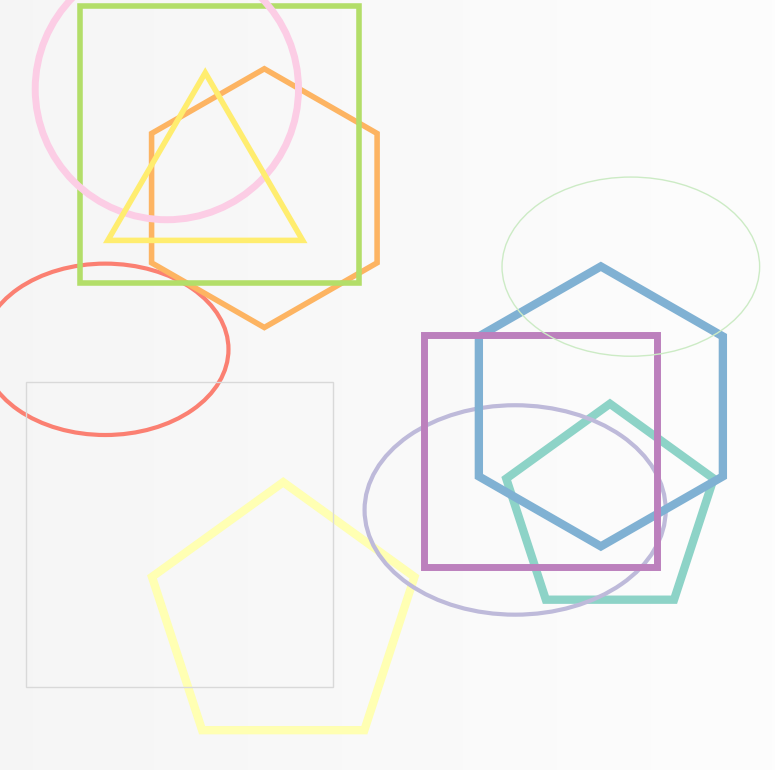[{"shape": "pentagon", "thickness": 3, "radius": 0.7, "center": [0.787, 0.335]}, {"shape": "pentagon", "thickness": 3, "radius": 0.89, "center": [0.365, 0.196]}, {"shape": "oval", "thickness": 1.5, "radius": 0.97, "center": [0.665, 0.338]}, {"shape": "oval", "thickness": 1.5, "radius": 0.79, "center": [0.136, 0.546]}, {"shape": "hexagon", "thickness": 3, "radius": 0.91, "center": [0.775, 0.472]}, {"shape": "hexagon", "thickness": 2, "radius": 0.84, "center": [0.341, 0.743]}, {"shape": "square", "thickness": 2, "radius": 0.9, "center": [0.284, 0.812]}, {"shape": "circle", "thickness": 2.5, "radius": 0.85, "center": [0.215, 0.884]}, {"shape": "square", "thickness": 0.5, "radius": 0.99, "center": [0.232, 0.306]}, {"shape": "square", "thickness": 2.5, "radius": 0.75, "center": [0.697, 0.414]}, {"shape": "oval", "thickness": 0.5, "radius": 0.83, "center": [0.814, 0.654]}, {"shape": "triangle", "thickness": 2, "radius": 0.73, "center": [0.265, 0.76]}]